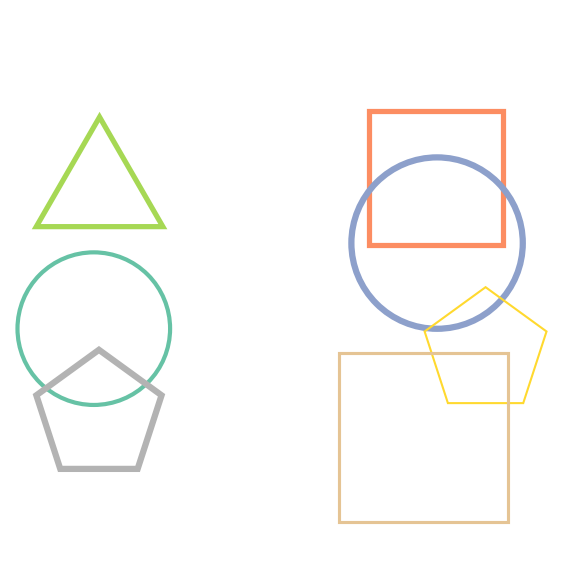[{"shape": "circle", "thickness": 2, "radius": 0.66, "center": [0.162, 0.43]}, {"shape": "square", "thickness": 2.5, "radius": 0.58, "center": [0.755, 0.691]}, {"shape": "circle", "thickness": 3, "radius": 0.74, "center": [0.757, 0.578]}, {"shape": "triangle", "thickness": 2.5, "radius": 0.63, "center": [0.172, 0.67]}, {"shape": "pentagon", "thickness": 1, "radius": 0.55, "center": [0.841, 0.391]}, {"shape": "square", "thickness": 1.5, "radius": 0.73, "center": [0.734, 0.242]}, {"shape": "pentagon", "thickness": 3, "radius": 0.57, "center": [0.171, 0.279]}]